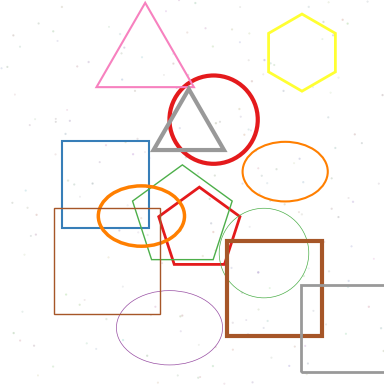[{"shape": "pentagon", "thickness": 2, "radius": 0.55, "center": [0.518, 0.403]}, {"shape": "circle", "thickness": 3, "radius": 0.57, "center": [0.555, 0.689]}, {"shape": "square", "thickness": 1.5, "radius": 0.56, "center": [0.273, 0.522]}, {"shape": "pentagon", "thickness": 1, "radius": 0.68, "center": [0.474, 0.436]}, {"shape": "circle", "thickness": 0.5, "radius": 0.58, "center": [0.686, 0.343]}, {"shape": "oval", "thickness": 0.5, "radius": 0.69, "center": [0.44, 0.149]}, {"shape": "oval", "thickness": 2.5, "radius": 0.56, "center": [0.367, 0.439]}, {"shape": "oval", "thickness": 1.5, "radius": 0.55, "center": [0.741, 0.554]}, {"shape": "hexagon", "thickness": 2, "radius": 0.5, "center": [0.784, 0.863]}, {"shape": "square", "thickness": 3, "radius": 0.62, "center": [0.713, 0.251]}, {"shape": "square", "thickness": 1, "radius": 0.69, "center": [0.278, 0.322]}, {"shape": "triangle", "thickness": 1.5, "radius": 0.73, "center": [0.377, 0.847]}, {"shape": "triangle", "thickness": 3, "radius": 0.53, "center": [0.49, 0.663]}, {"shape": "square", "thickness": 2, "radius": 0.57, "center": [0.895, 0.147]}]